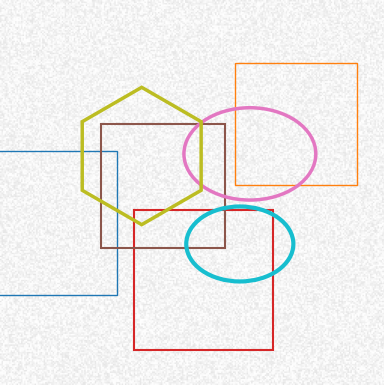[{"shape": "square", "thickness": 1, "radius": 0.94, "center": [0.117, 0.421]}, {"shape": "square", "thickness": 1, "radius": 0.79, "center": [0.77, 0.678]}, {"shape": "square", "thickness": 1.5, "radius": 0.9, "center": [0.529, 0.273]}, {"shape": "square", "thickness": 1.5, "radius": 0.8, "center": [0.424, 0.517]}, {"shape": "oval", "thickness": 2.5, "radius": 0.86, "center": [0.649, 0.6]}, {"shape": "hexagon", "thickness": 2.5, "radius": 0.89, "center": [0.368, 0.595]}, {"shape": "oval", "thickness": 3, "radius": 0.7, "center": [0.623, 0.366]}]